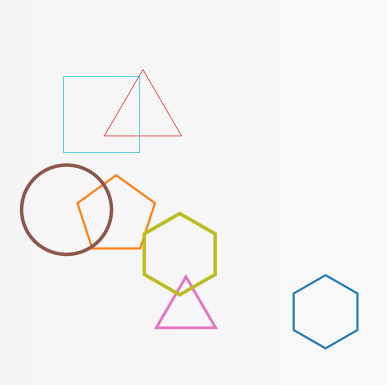[{"shape": "hexagon", "thickness": 1.5, "radius": 0.48, "center": [0.84, 0.19]}, {"shape": "pentagon", "thickness": 1.5, "radius": 0.53, "center": [0.3, 0.44]}, {"shape": "triangle", "thickness": 0.5, "radius": 0.58, "center": [0.369, 0.704]}, {"shape": "circle", "thickness": 2.5, "radius": 0.58, "center": [0.172, 0.455]}, {"shape": "triangle", "thickness": 2, "radius": 0.44, "center": [0.48, 0.193]}, {"shape": "hexagon", "thickness": 2.5, "radius": 0.53, "center": [0.464, 0.34]}, {"shape": "square", "thickness": 0.5, "radius": 0.49, "center": [0.261, 0.704]}]